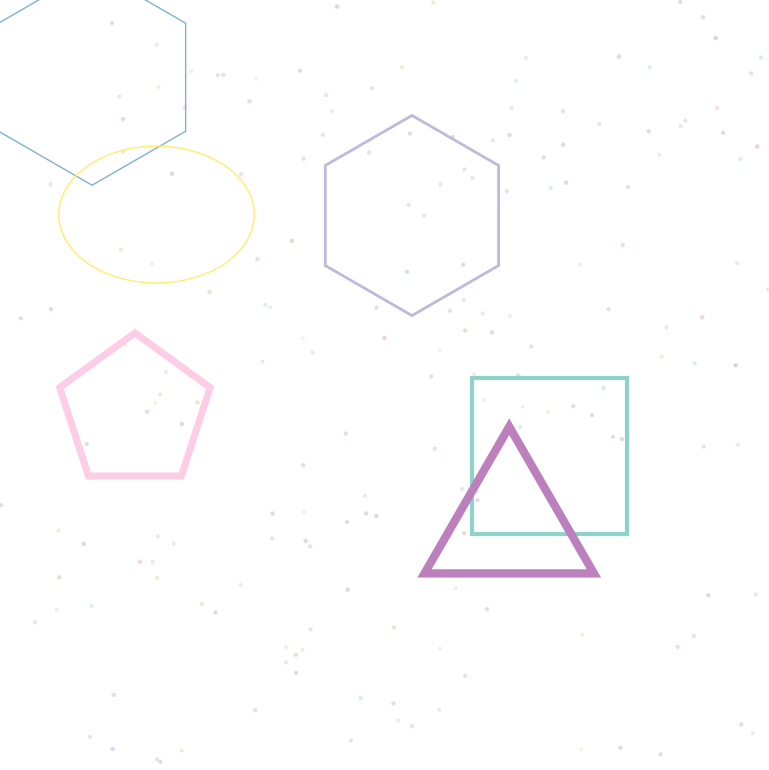[{"shape": "square", "thickness": 1.5, "radius": 0.51, "center": [0.714, 0.408]}, {"shape": "hexagon", "thickness": 1, "radius": 0.65, "center": [0.535, 0.72]}, {"shape": "hexagon", "thickness": 0.5, "radius": 0.7, "center": [0.12, 0.9]}, {"shape": "pentagon", "thickness": 2.5, "radius": 0.51, "center": [0.175, 0.465]}, {"shape": "triangle", "thickness": 3, "radius": 0.63, "center": [0.661, 0.319]}, {"shape": "oval", "thickness": 0.5, "radius": 0.63, "center": [0.203, 0.721]}]